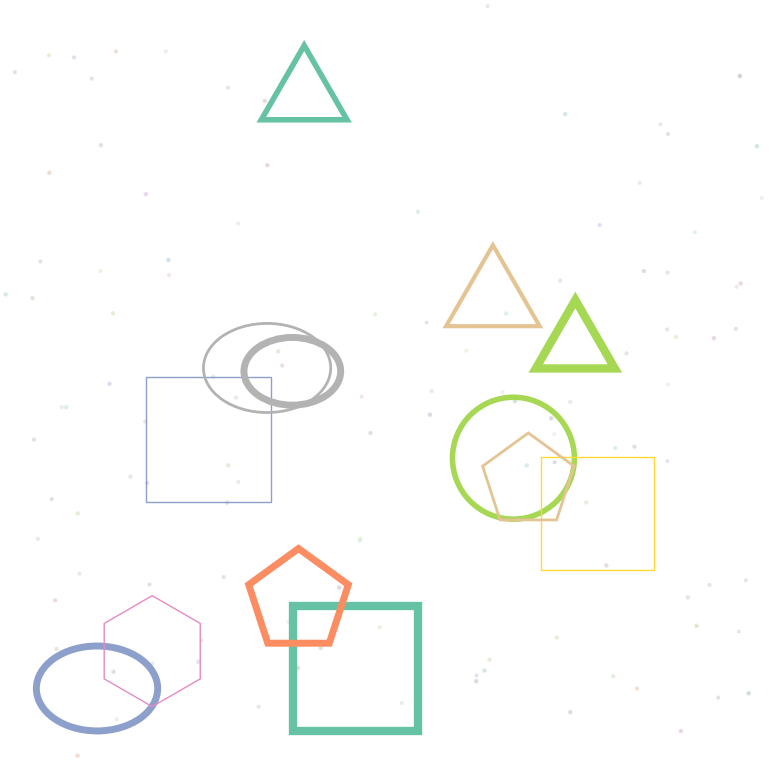[{"shape": "square", "thickness": 3, "radius": 0.41, "center": [0.461, 0.131]}, {"shape": "triangle", "thickness": 2, "radius": 0.32, "center": [0.395, 0.877]}, {"shape": "pentagon", "thickness": 2.5, "radius": 0.34, "center": [0.388, 0.22]}, {"shape": "oval", "thickness": 2.5, "radius": 0.39, "center": [0.126, 0.106]}, {"shape": "square", "thickness": 0.5, "radius": 0.41, "center": [0.271, 0.429]}, {"shape": "hexagon", "thickness": 0.5, "radius": 0.36, "center": [0.198, 0.154]}, {"shape": "triangle", "thickness": 3, "radius": 0.3, "center": [0.747, 0.551]}, {"shape": "circle", "thickness": 2, "radius": 0.4, "center": [0.667, 0.405]}, {"shape": "square", "thickness": 0.5, "radius": 0.37, "center": [0.776, 0.333]}, {"shape": "triangle", "thickness": 1.5, "radius": 0.35, "center": [0.64, 0.611]}, {"shape": "pentagon", "thickness": 1, "radius": 0.31, "center": [0.686, 0.375]}, {"shape": "oval", "thickness": 1, "radius": 0.41, "center": [0.347, 0.522]}, {"shape": "oval", "thickness": 2.5, "radius": 0.31, "center": [0.38, 0.518]}]